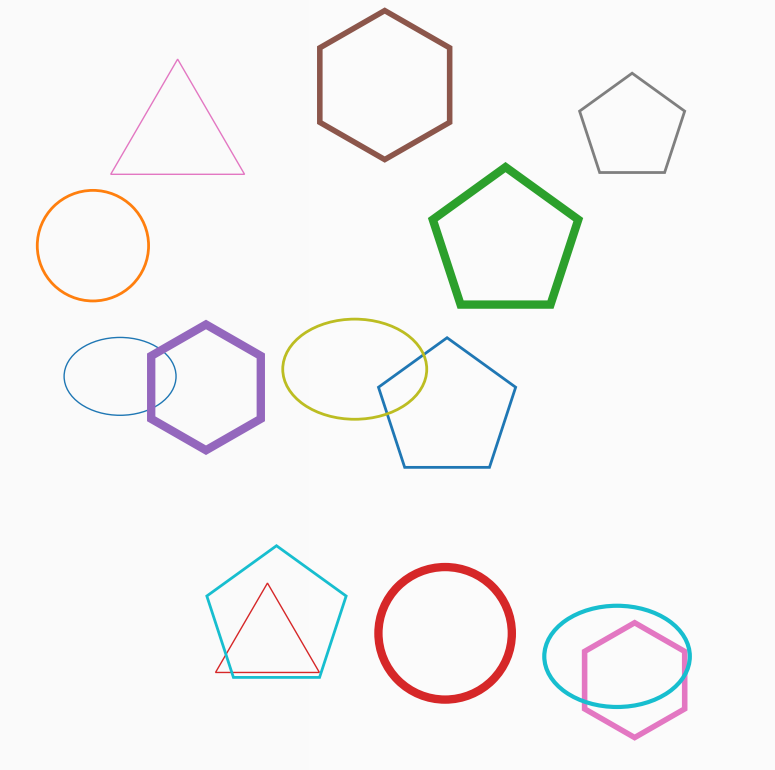[{"shape": "pentagon", "thickness": 1, "radius": 0.47, "center": [0.577, 0.468]}, {"shape": "oval", "thickness": 0.5, "radius": 0.36, "center": [0.155, 0.511]}, {"shape": "circle", "thickness": 1, "radius": 0.36, "center": [0.12, 0.681]}, {"shape": "pentagon", "thickness": 3, "radius": 0.49, "center": [0.652, 0.684]}, {"shape": "circle", "thickness": 3, "radius": 0.43, "center": [0.574, 0.178]}, {"shape": "triangle", "thickness": 0.5, "radius": 0.39, "center": [0.345, 0.165]}, {"shape": "hexagon", "thickness": 3, "radius": 0.41, "center": [0.266, 0.497]}, {"shape": "hexagon", "thickness": 2, "radius": 0.48, "center": [0.496, 0.89]}, {"shape": "triangle", "thickness": 0.5, "radius": 0.5, "center": [0.229, 0.823]}, {"shape": "hexagon", "thickness": 2, "radius": 0.37, "center": [0.819, 0.117]}, {"shape": "pentagon", "thickness": 1, "radius": 0.36, "center": [0.816, 0.834]}, {"shape": "oval", "thickness": 1, "radius": 0.46, "center": [0.458, 0.521]}, {"shape": "oval", "thickness": 1.5, "radius": 0.47, "center": [0.796, 0.148]}, {"shape": "pentagon", "thickness": 1, "radius": 0.47, "center": [0.357, 0.197]}]